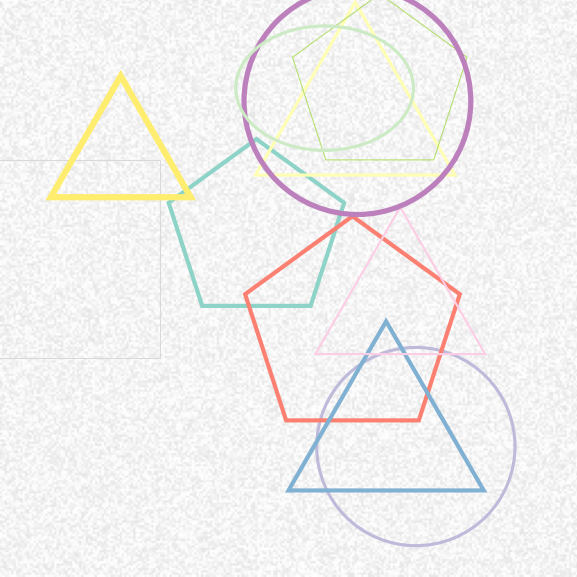[{"shape": "pentagon", "thickness": 2, "radius": 0.8, "center": [0.444, 0.599]}, {"shape": "triangle", "thickness": 1.5, "radius": 1.0, "center": [0.615, 0.796]}, {"shape": "circle", "thickness": 1.5, "radius": 0.86, "center": [0.72, 0.226]}, {"shape": "pentagon", "thickness": 2, "radius": 0.98, "center": [0.61, 0.429]}, {"shape": "triangle", "thickness": 2, "radius": 0.98, "center": [0.669, 0.247]}, {"shape": "pentagon", "thickness": 0.5, "radius": 0.79, "center": [0.658, 0.851]}, {"shape": "triangle", "thickness": 1, "radius": 0.85, "center": [0.693, 0.471]}, {"shape": "square", "thickness": 0.5, "radius": 0.86, "center": [0.105, 0.55]}, {"shape": "circle", "thickness": 2.5, "radius": 0.98, "center": [0.619, 0.824]}, {"shape": "oval", "thickness": 1.5, "radius": 0.77, "center": [0.562, 0.846]}, {"shape": "triangle", "thickness": 3, "radius": 0.7, "center": [0.209, 0.728]}]